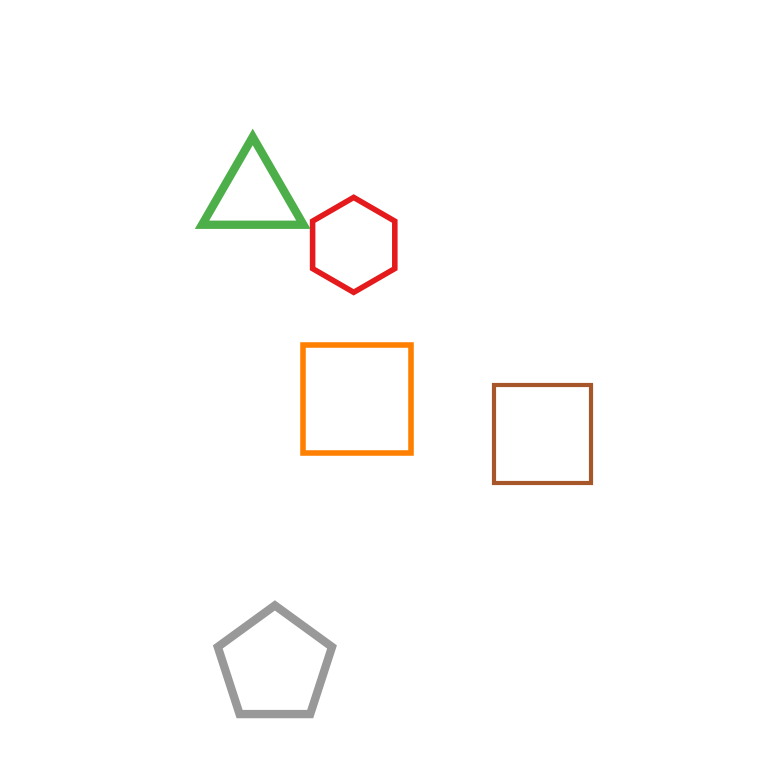[{"shape": "hexagon", "thickness": 2, "radius": 0.31, "center": [0.459, 0.682]}, {"shape": "triangle", "thickness": 3, "radius": 0.38, "center": [0.328, 0.746]}, {"shape": "square", "thickness": 2, "radius": 0.35, "center": [0.464, 0.482]}, {"shape": "square", "thickness": 1.5, "radius": 0.32, "center": [0.705, 0.437]}, {"shape": "pentagon", "thickness": 3, "radius": 0.39, "center": [0.357, 0.136]}]